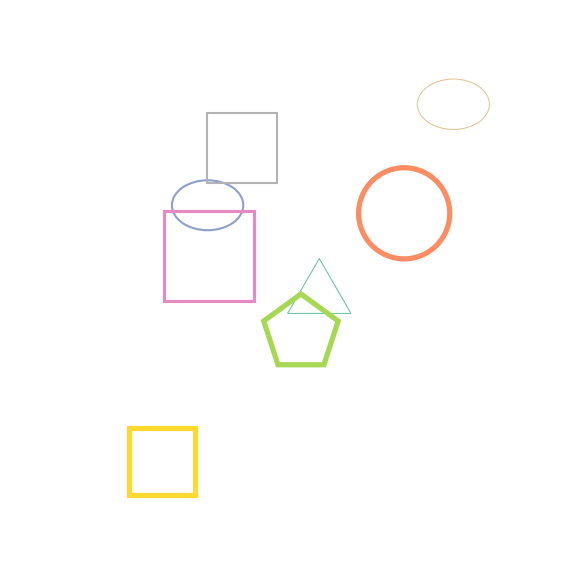[{"shape": "triangle", "thickness": 0.5, "radius": 0.32, "center": [0.553, 0.488]}, {"shape": "circle", "thickness": 2.5, "radius": 0.39, "center": [0.7, 0.63]}, {"shape": "oval", "thickness": 1, "radius": 0.31, "center": [0.359, 0.644]}, {"shape": "square", "thickness": 1.5, "radius": 0.39, "center": [0.361, 0.556]}, {"shape": "pentagon", "thickness": 2.5, "radius": 0.34, "center": [0.521, 0.422]}, {"shape": "square", "thickness": 2.5, "radius": 0.29, "center": [0.281, 0.2]}, {"shape": "oval", "thickness": 0.5, "radius": 0.31, "center": [0.785, 0.819]}, {"shape": "square", "thickness": 1, "radius": 0.3, "center": [0.418, 0.743]}]